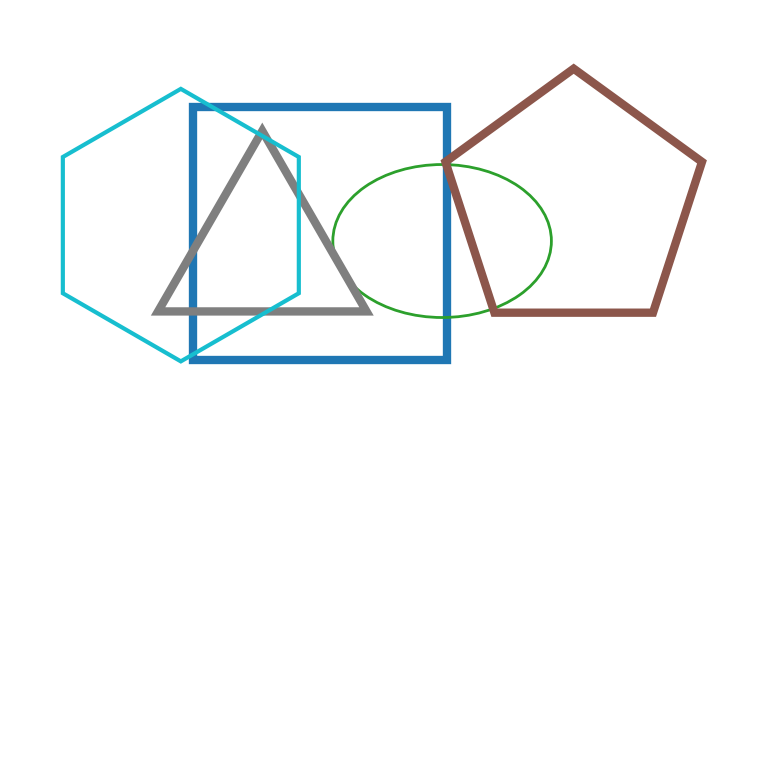[{"shape": "square", "thickness": 3, "radius": 0.82, "center": [0.416, 0.697]}, {"shape": "oval", "thickness": 1, "radius": 0.71, "center": [0.574, 0.687]}, {"shape": "pentagon", "thickness": 3, "radius": 0.88, "center": [0.745, 0.736]}, {"shape": "triangle", "thickness": 3, "radius": 0.78, "center": [0.341, 0.674]}, {"shape": "hexagon", "thickness": 1.5, "radius": 0.88, "center": [0.235, 0.708]}]